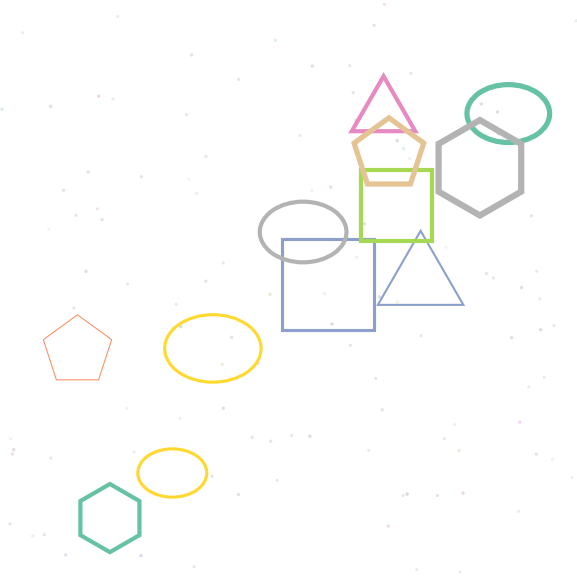[{"shape": "hexagon", "thickness": 2, "radius": 0.3, "center": [0.19, 0.102]}, {"shape": "oval", "thickness": 2.5, "radius": 0.36, "center": [0.88, 0.803]}, {"shape": "pentagon", "thickness": 0.5, "radius": 0.31, "center": [0.134, 0.392]}, {"shape": "triangle", "thickness": 1, "radius": 0.43, "center": [0.728, 0.514]}, {"shape": "square", "thickness": 1.5, "radius": 0.4, "center": [0.568, 0.507]}, {"shape": "triangle", "thickness": 2, "radius": 0.32, "center": [0.664, 0.804]}, {"shape": "square", "thickness": 2, "radius": 0.31, "center": [0.686, 0.644]}, {"shape": "oval", "thickness": 1.5, "radius": 0.3, "center": [0.298, 0.18]}, {"shape": "oval", "thickness": 1.5, "radius": 0.42, "center": [0.369, 0.396]}, {"shape": "pentagon", "thickness": 2.5, "radius": 0.32, "center": [0.673, 0.732]}, {"shape": "hexagon", "thickness": 3, "radius": 0.41, "center": [0.831, 0.709]}, {"shape": "oval", "thickness": 2, "radius": 0.38, "center": [0.525, 0.597]}]